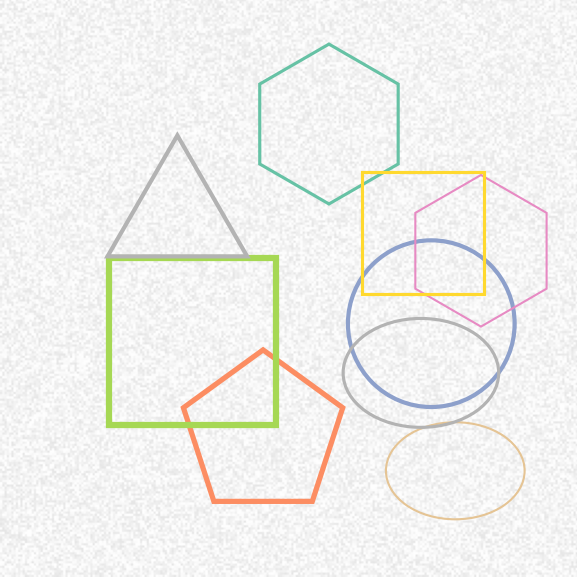[{"shape": "hexagon", "thickness": 1.5, "radius": 0.69, "center": [0.57, 0.784]}, {"shape": "pentagon", "thickness": 2.5, "radius": 0.73, "center": [0.456, 0.248]}, {"shape": "circle", "thickness": 2, "radius": 0.72, "center": [0.747, 0.439]}, {"shape": "hexagon", "thickness": 1, "radius": 0.66, "center": [0.833, 0.565]}, {"shape": "square", "thickness": 3, "radius": 0.72, "center": [0.334, 0.408]}, {"shape": "square", "thickness": 1.5, "radius": 0.53, "center": [0.732, 0.596]}, {"shape": "oval", "thickness": 1, "radius": 0.6, "center": [0.788, 0.184]}, {"shape": "triangle", "thickness": 2, "radius": 0.7, "center": [0.307, 0.625]}, {"shape": "oval", "thickness": 1.5, "radius": 0.67, "center": [0.729, 0.353]}]